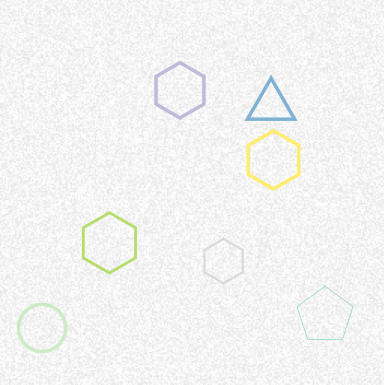[{"shape": "pentagon", "thickness": 0.5, "radius": 0.38, "center": [0.844, 0.18]}, {"shape": "hexagon", "thickness": 2.5, "radius": 0.36, "center": [0.467, 0.765]}, {"shape": "triangle", "thickness": 2.5, "radius": 0.35, "center": [0.704, 0.726]}, {"shape": "hexagon", "thickness": 2, "radius": 0.39, "center": [0.284, 0.369]}, {"shape": "hexagon", "thickness": 1.5, "radius": 0.29, "center": [0.581, 0.322]}, {"shape": "circle", "thickness": 2.5, "radius": 0.31, "center": [0.109, 0.148]}, {"shape": "hexagon", "thickness": 2.5, "radius": 0.38, "center": [0.71, 0.585]}]